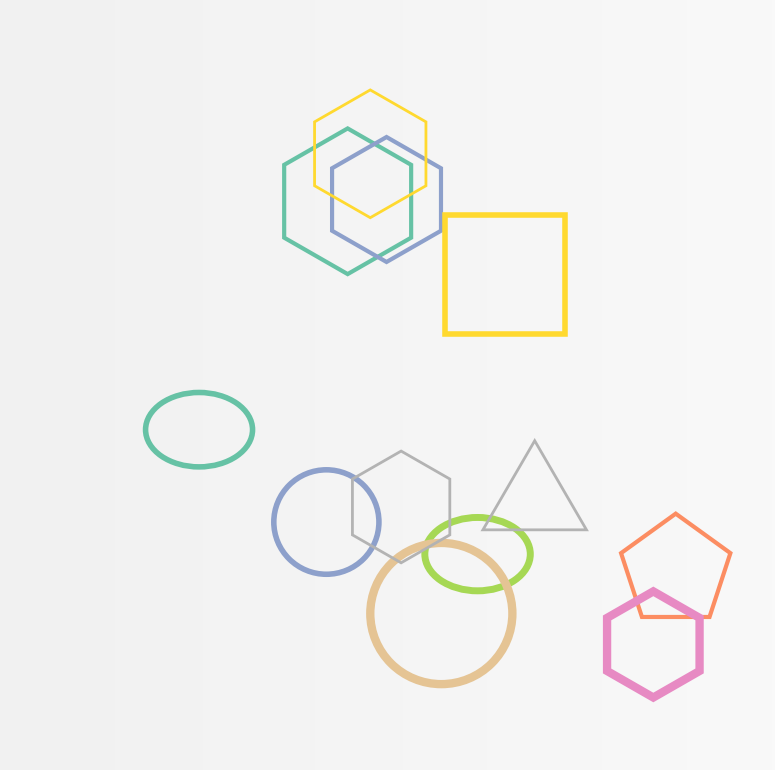[{"shape": "hexagon", "thickness": 1.5, "radius": 0.47, "center": [0.449, 0.739]}, {"shape": "oval", "thickness": 2, "radius": 0.35, "center": [0.257, 0.442]}, {"shape": "pentagon", "thickness": 1.5, "radius": 0.37, "center": [0.872, 0.259]}, {"shape": "circle", "thickness": 2, "radius": 0.34, "center": [0.421, 0.322]}, {"shape": "hexagon", "thickness": 1.5, "radius": 0.41, "center": [0.499, 0.741]}, {"shape": "hexagon", "thickness": 3, "radius": 0.34, "center": [0.843, 0.163]}, {"shape": "oval", "thickness": 2.5, "radius": 0.34, "center": [0.616, 0.28]}, {"shape": "hexagon", "thickness": 1, "radius": 0.41, "center": [0.478, 0.8]}, {"shape": "square", "thickness": 2, "radius": 0.39, "center": [0.652, 0.643]}, {"shape": "circle", "thickness": 3, "radius": 0.46, "center": [0.569, 0.203]}, {"shape": "hexagon", "thickness": 1, "radius": 0.36, "center": [0.518, 0.342]}, {"shape": "triangle", "thickness": 1, "radius": 0.39, "center": [0.69, 0.35]}]